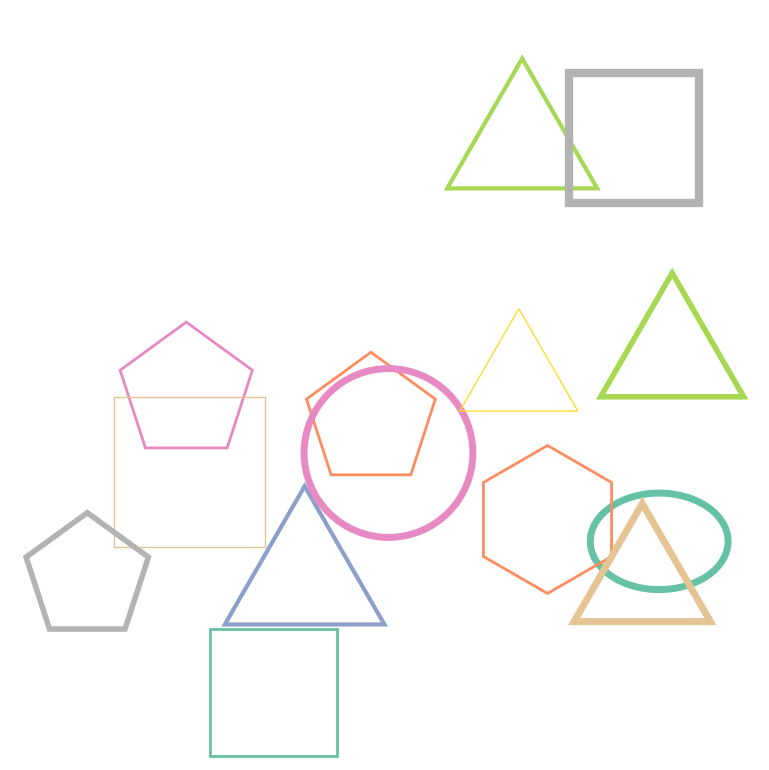[{"shape": "oval", "thickness": 2.5, "radius": 0.45, "center": [0.856, 0.297]}, {"shape": "square", "thickness": 1, "radius": 0.41, "center": [0.355, 0.101]}, {"shape": "pentagon", "thickness": 1, "radius": 0.44, "center": [0.482, 0.455]}, {"shape": "hexagon", "thickness": 1, "radius": 0.48, "center": [0.711, 0.325]}, {"shape": "triangle", "thickness": 1.5, "radius": 0.6, "center": [0.396, 0.249]}, {"shape": "pentagon", "thickness": 1, "radius": 0.45, "center": [0.242, 0.491]}, {"shape": "circle", "thickness": 2.5, "radius": 0.55, "center": [0.505, 0.412]}, {"shape": "triangle", "thickness": 2, "radius": 0.54, "center": [0.873, 0.538]}, {"shape": "triangle", "thickness": 1.5, "radius": 0.56, "center": [0.678, 0.812]}, {"shape": "triangle", "thickness": 0.5, "radius": 0.44, "center": [0.674, 0.51]}, {"shape": "triangle", "thickness": 2.5, "radius": 0.51, "center": [0.834, 0.244]}, {"shape": "square", "thickness": 0.5, "radius": 0.49, "center": [0.246, 0.387]}, {"shape": "square", "thickness": 3, "radius": 0.42, "center": [0.823, 0.82]}, {"shape": "pentagon", "thickness": 2, "radius": 0.42, "center": [0.113, 0.251]}]